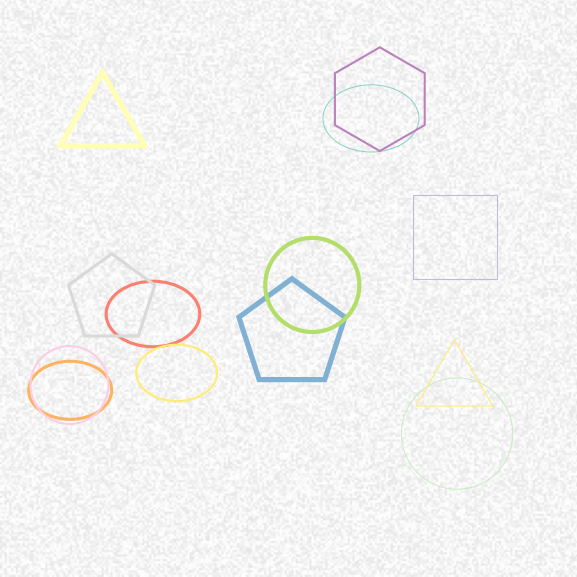[{"shape": "oval", "thickness": 0.5, "radius": 0.42, "center": [0.642, 0.794]}, {"shape": "triangle", "thickness": 2.5, "radius": 0.42, "center": [0.178, 0.789]}, {"shape": "square", "thickness": 0.5, "radius": 0.36, "center": [0.787, 0.588]}, {"shape": "oval", "thickness": 1.5, "radius": 0.41, "center": [0.265, 0.455]}, {"shape": "pentagon", "thickness": 2.5, "radius": 0.48, "center": [0.506, 0.42]}, {"shape": "oval", "thickness": 1.5, "radius": 0.36, "center": [0.122, 0.323]}, {"shape": "circle", "thickness": 2, "radius": 0.41, "center": [0.541, 0.506]}, {"shape": "circle", "thickness": 1, "radius": 0.34, "center": [0.12, 0.332]}, {"shape": "pentagon", "thickness": 1.5, "radius": 0.39, "center": [0.193, 0.481]}, {"shape": "hexagon", "thickness": 1, "radius": 0.45, "center": [0.658, 0.827]}, {"shape": "circle", "thickness": 0.5, "radius": 0.48, "center": [0.791, 0.248]}, {"shape": "oval", "thickness": 1, "radius": 0.35, "center": [0.306, 0.353]}, {"shape": "triangle", "thickness": 0.5, "radius": 0.38, "center": [0.787, 0.334]}]